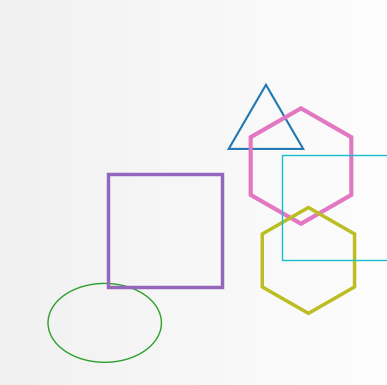[{"shape": "triangle", "thickness": 1.5, "radius": 0.56, "center": [0.686, 0.669]}, {"shape": "oval", "thickness": 1, "radius": 0.73, "center": [0.27, 0.161]}, {"shape": "square", "thickness": 2.5, "radius": 0.73, "center": [0.427, 0.402]}, {"shape": "hexagon", "thickness": 3, "radius": 0.75, "center": [0.777, 0.569]}, {"shape": "hexagon", "thickness": 2.5, "radius": 0.69, "center": [0.796, 0.324]}, {"shape": "square", "thickness": 1, "radius": 0.68, "center": [0.865, 0.461]}]